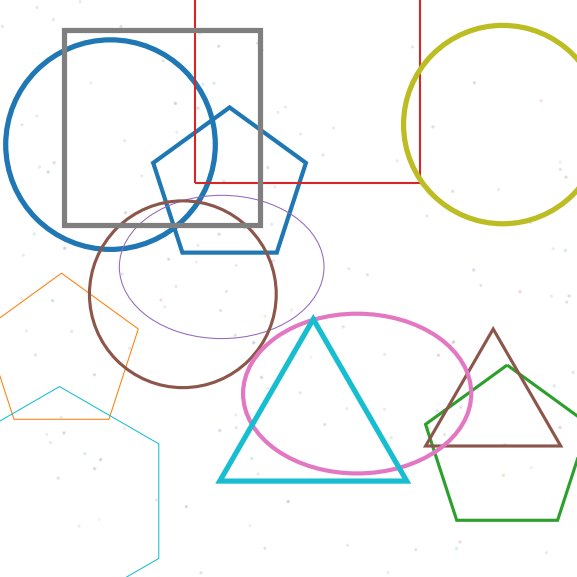[{"shape": "pentagon", "thickness": 2, "radius": 0.69, "center": [0.398, 0.674]}, {"shape": "circle", "thickness": 2.5, "radius": 0.91, "center": [0.191, 0.749]}, {"shape": "pentagon", "thickness": 0.5, "radius": 0.7, "center": [0.106, 0.386]}, {"shape": "pentagon", "thickness": 1.5, "radius": 0.74, "center": [0.878, 0.218]}, {"shape": "square", "thickness": 1, "radius": 0.97, "center": [0.532, 0.878]}, {"shape": "oval", "thickness": 0.5, "radius": 0.89, "center": [0.384, 0.537]}, {"shape": "triangle", "thickness": 1.5, "radius": 0.68, "center": [0.854, 0.294]}, {"shape": "circle", "thickness": 1.5, "radius": 0.81, "center": [0.317, 0.49]}, {"shape": "oval", "thickness": 2, "radius": 0.99, "center": [0.618, 0.318]}, {"shape": "square", "thickness": 2.5, "radius": 0.85, "center": [0.281, 0.778]}, {"shape": "circle", "thickness": 2.5, "radius": 0.86, "center": [0.871, 0.783]}, {"shape": "hexagon", "thickness": 0.5, "radius": 0.99, "center": [0.103, 0.131]}, {"shape": "triangle", "thickness": 2.5, "radius": 0.93, "center": [0.542, 0.26]}]